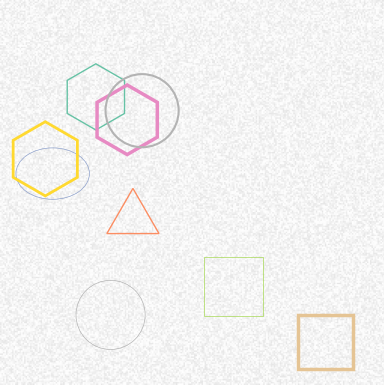[{"shape": "hexagon", "thickness": 1, "radius": 0.43, "center": [0.249, 0.748]}, {"shape": "triangle", "thickness": 1, "radius": 0.39, "center": [0.345, 0.432]}, {"shape": "oval", "thickness": 0.5, "radius": 0.48, "center": [0.137, 0.549]}, {"shape": "hexagon", "thickness": 2.5, "radius": 0.45, "center": [0.33, 0.689]}, {"shape": "square", "thickness": 0.5, "radius": 0.38, "center": [0.607, 0.255]}, {"shape": "hexagon", "thickness": 2, "radius": 0.48, "center": [0.118, 0.587]}, {"shape": "square", "thickness": 2.5, "radius": 0.35, "center": [0.846, 0.112]}, {"shape": "circle", "thickness": 0.5, "radius": 0.45, "center": [0.287, 0.182]}, {"shape": "circle", "thickness": 1.5, "radius": 0.47, "center": [0.369, 0.712]}]